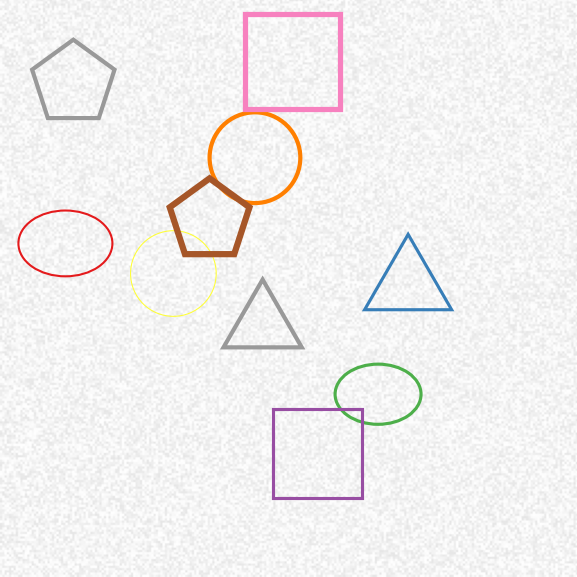[{"shape": "oval", "thickness": 1, "radius": 0.41, "center": [0.113, 0.578]}, {"shape": "triangle", "thickness": 1.5, "radius": 0.44, "center": [0.707, 0.506]}, {"shape": "oval", "thickness": 1.5, "radius": 0.37, "center": [0.655, 0.316]}, {"shape": "square", "thickness": 1.5, "radius": 0.39, "center": [0.55, 0.214]}, {"shape": "circle", "thickness": 2, "radius": 0.39, "center": [0.441, 0.726]}, {"shape": "circle", "thickness": 0.5, "radius": 0.37, "center": [0.3, 0.526]}, {"shape": "pentagon", "thickness": 3, "radius": 0.36, "center": [0.363, 0.618]}, {"shape": "square", "thickness": 2.5, "radius": 0.41, "center": [0.506, 0.893]}, {"shape": "triangle", "thickness": 2, "radius": 0.39, "center": [0.455, 0.437]}, {"shape": "pentagon", "thickness": 2, "radius": 0.38, "center": [0.127, 0.855]}]